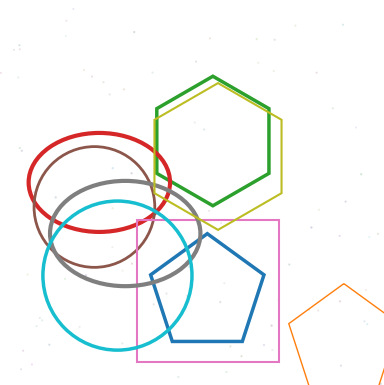[{"shape": "pentagon", "thickness": 2.5, "radius": 0.77, "center": [0.538, 0.238]}, {"shape": "pentagon", "thickness": 1, "radius": 0.75, "center": [0.893, 0.113]}, {"shape": "hexagon", "thickness": 2.5, "radius": 0.84, "center": [0.553, 0.634]}, {"shape": "oval", "thickness": 3, "radius": 0.92, "center": [0.258, 0.526]}, {"shape": "circle", "thickness": 2, "radius": 0.78, "center": [0.245, 0.462]}, {"shape": "square", "thickness": 1.5, "radius": 0.92, "center": [0.54, 0.243]}, {"shape": "oval", "thickness": 3, "radius": 0.98, "center": [0.325, 0.393]}, {"shape": "hexagon", "thickness": 1.5, "radius": 0.95, "center": [0.566, 0.594]}, {"shape": "circle", "thickness": 2.5, "radius": 0.97, "center": [0.305, 0.284]}]